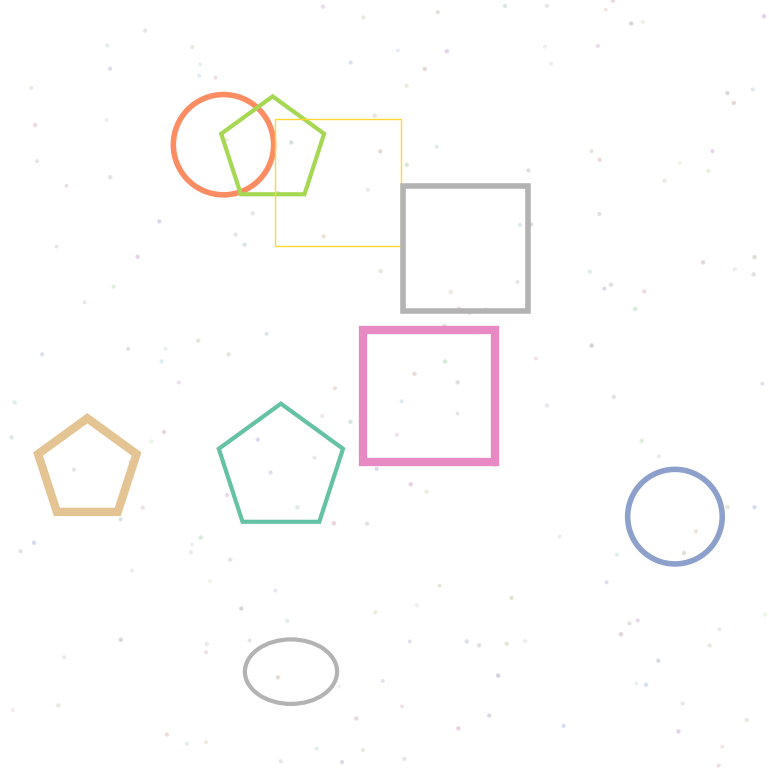[{"shape": "pentagon", "thickness": 1.5, "radius": 0.42, "center": [0.365, 0.391]}, {"shape": "circle", "thickness": 2, "radius": 0.33, "center": [0.29, 0.812]}, {"shape": "circle", "thickness": 2, "radius": 0.31, "center": [0.877, 0.329]}, {"shape": "square", "thickness": 3, "radius": 0.43, "center": [0.557, 0.486]}, {"shape": "pentagon", "thickness": 1.5, "radius": 0.35, "center": [0.354, 0.805]}, {"shape": "square", "thickness": 0.5, "radius": 0.41, "center": [0.439, 0.763]}, {"shape": "pentagon", "thickness": 3, "radius": 0.34, "center": [0.113, 0.39]}, {"shape": "oval", "thickness": 1.5, "radius": 0.3, "center": [0.378, 0.128]}, {"shape": "square", "thickness": 2, "radius": 0.4, "center": [0.605, 0.678]}]